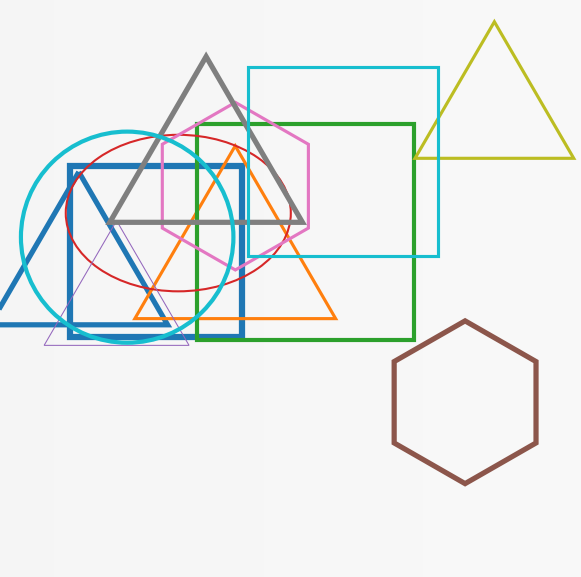[{"shape": "triangle", "thickness": 2.5, "radius": 0.88, "center": [0.136, 0.525]}, {"shape": "square", "thickness": 3, "radius": 0.74, "center": [0.268, 0.564]}, {"shape": "triangle", "thickness": 1.5, "radius": 1.0, "center": [0.405, 0.547]}, {"shape": "square", "thickness": 2, "radius": 0.93, "center": [0.526, 0.598]}, {"shape": "oval", "thickness": 1, "radius": 0.97, "center": [0.307, 0.63]}, {"shape": "triangle", "thickness": 0.5, "radius": 0.72, "center": [0.201, 0.473]}, {"shape": "hexagon", "thickness": 2.5, "radius": 0.7, "center": [0.8, 0.303]}, {"shape": "hexagon", "thickness": 1.5, "radius": 0.73, "center": [0.405, 0.677]}, {"shape": "triangle", "thickness": 2.5, "radius": 0.96, "center": [0.355, 0.71]}, {"shape": "triangle", "thickness": 1.5, "radius": 0.79, "center": [0.851, 0.804]}, {"shape": "square", "thickness": 1.5, "radius": 0.82, "center": [0.59, 0.719]}, {"shape": "circle", "thickness": 2, "radius": 0.91, "center": [0.219, 0.588]}]